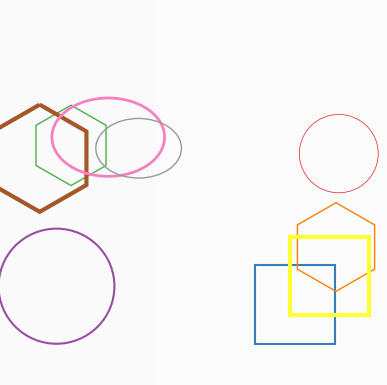[{"shape": "circle", "thickness": 0.5, "radius": 0.51, "center": [0.874, 0.601]}, {"shape": "square", "thickness": 1.5, "radius": 0.52, "center": [0.761, 0.208]}, {"shape": "hexagon", "thickness": 1, "radius": 0.52, "center": [0.183, 0.622]}, {"shape": "circle", "thickness": 1.5, "radius": 0.75, "center": [0.146, 0.257]}, {"shape": "hexagon", "thickness": 1, "radius": 0.58, "center": [0.867, 0.358]}, {"shape": "square", "thickness": 3, "radius": 0.51, "center": [0.851, 0.283]}, {"shape": "hexagon", "thickness": 3, "radius": 0.7, "center": [0.102, 0.589]}, {"shape": "oval", "thickness": 2, "radius": 0.73, "center": [0.279, 0.644]}, {"shape": "oval", "thickness": 1, "radius": 0.55, "center": [0.358, 0.615]}]